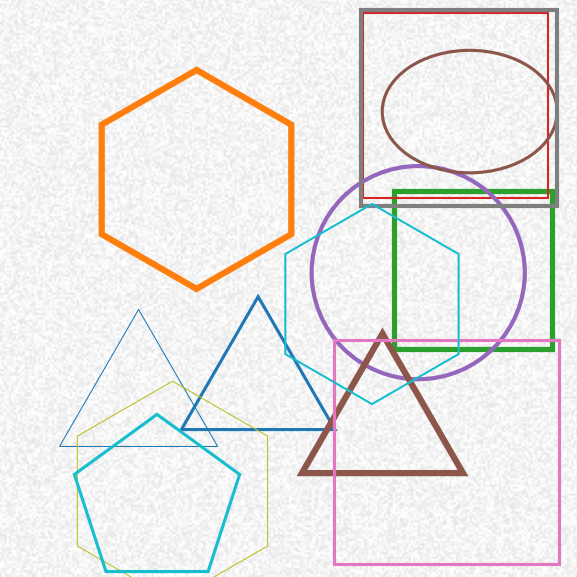[{"shape": "triangle", "thickness": 0.5, "radius": 0.79, "center": [0.24, 0.305]}, {"shape": "triangle", "thickness": 1.5, "radius": 0.77, "center": [0.447, 0.332]}, {"shape": "hexagon", "thickness": 3, "radius": 0.95, "center": [0.34, 0.688]}, {"shape": "square", "thickness": 2.5, "radius": 0.69, "center": [0.819, 0.531]}, {"shape": "square", "thickness": 1, "radius": 0.8, "center": [0.789, 0.816]}, {"shape": "circle", "thickness": 2, "radius": 0.92, "center": [0.724, 0.527]}, {"shape": "oval", "thickness": 1.5, "radius": 0.76, "center": [0.813, 0.806]}, {"shape": "triangle", "thickness": 3, "radius": 0.8, "center": [0.662, 0.26]}, {"shape": "square", "thickness": 1.5, "radius": 0.97, "center": [0.773, 0.217]}, {"shape": "square", "thickness": 2, "radius": 0.85, "center": [0.795, 0.811]}, {"shape": "hexagon", "thickness": 0.5, "radius": 0.95, "center": [0.299, 0.149]}, {"shape": "pentagon", "thickness": 1.5, "radius": 0.75, "center": [0.272, 0.131]}, {"shape": "hexagon", "thickness": 1, "radius": 0.87, "center": [0.644, 0.473]}]